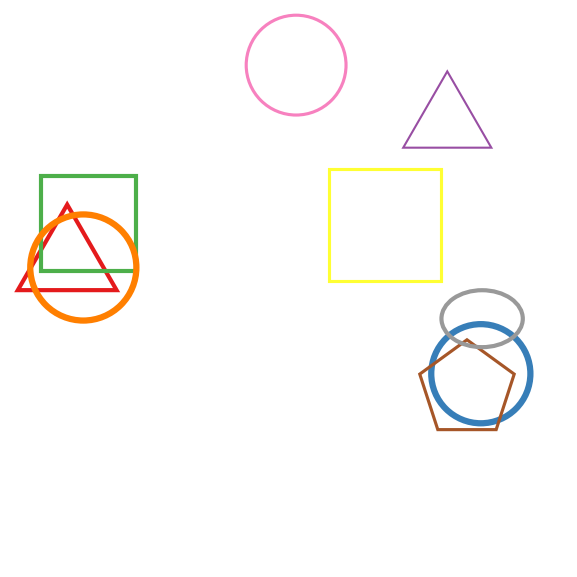[{"shape": "triangle", "thickness": 2, "radius": 0.49, "center": [0.116, 0.546]}, {"shape": "circle", "thickness": 3, "radius": 0.43, "center": [0.833, 0.352]}, {"shape": "square", "thickness": 2, "radius": 0.41, "center": [0.153, 0.611]}, {"shape": "triangle", "thickness": 1, "radius": 0.44, "center": [0.775, 0.787]}, {"shape": "circle", "thickness": 3, "radius": 0.46, "center": [0.144, 0.536]}, {"shape": "square", "thickness": 1.5, "radius": 0.48, "center": [0.667, 0.61]}, {"shape": "pentagon", "thickness": 1.5, "radius": 0.43, "center": [0.809, 0.325]}, {"shape": "circle", "thickness": 1.5, "radius": 0.43, "center": [0.513, 0.886]}, {"shape": "oval", "thickness": 2, "radius": 0.35, "center": [0.835, 0.447]}]